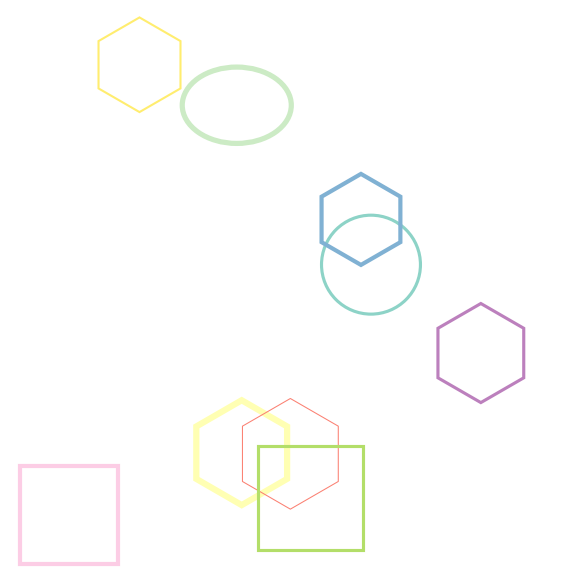[{"shape": "circle", "thickness": 1.5, "radius": 0.43, "center": [0.642, 0.541]}, {"shape": "hexagon", "thickness": 3, "radius": 0.45, "center": [0.419, 0.215]}, {"shape": "hexagon", "thickness": 0.5, "radius": 0.48, "center": [0.503, 0.213]}, {"shape": "hexagon", "thickness": 2, "radius": 0.39, "center": [0.625, 0.619]}, {"shape": "square", "thickness": 1.5, "radius": 0.45, "center": [0.538, 0.137]}, {"shape": "square", "thickness": 2, "radius": 0.42, "center": [0.12, 0.108]}, {"shape": "hexagon", "thickness": 1.5, "radius": 0.43, "center": [0.833, 0.388]}, {"shape": "oval", "thickness": 2.5, "radius": 0.47, "center": [0.41, 0.817]}, {"shape": "hexagon", "thickness": 1, "radius": 0.41, "center": [0.242, 0.887]}]